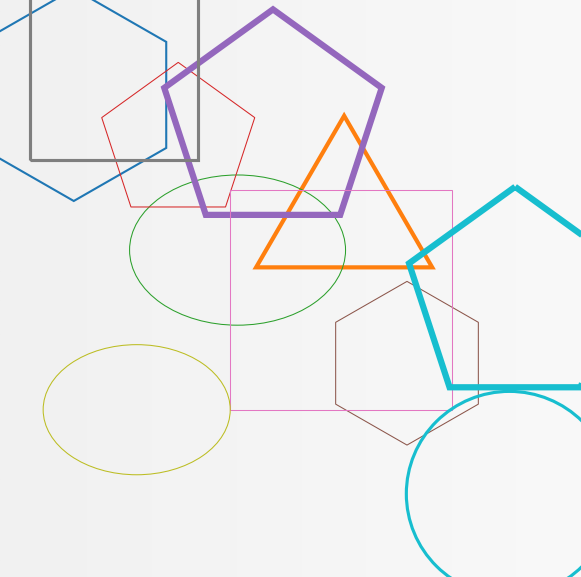[{"shape": "hexagon", "thickness": 1, "radius": 0.92, "center": [0.127, 0.835]}, {"shape": "triangle", "thickness": 2, "radius": 0.87, "center": [0.592, 0.624]}, {"shape": "oval", "thickness": 0.5, "radius": 0.93, "center": [0.409, 0.566]}, {"shape": "pentagon", "thickness": 0.5, "radius": 0.69, "center": [0.307, 0.753]}, {"shape": "pentagon", "thickness": 3, "radius": 0.98, "center": [0.47, 0.786]}, {"shape": "hexagon", "thickness": 0.5, "radius": 0.71, "center": [0.7, 0.37]}, {"shape": "square", "thickness": 0.5, "radius": 0.95, "center": [0.586, 0.479]}, {"shape": "square", "thickness": 1.5, "radius": 0.72, "center": [0.195, 0.867]}, {"shape": "oval", "thickness": 0.5, "radius": 0.8, "center": [0.235, 0.29]}, {"shape": "pentagon", "thickness": 3, "radius": 0.96, "center": [0.886, 0.484]}, {"shape": "circle", "thickness": 1.5, "radius": 0.89, "center": [0.876, 0.144]}]